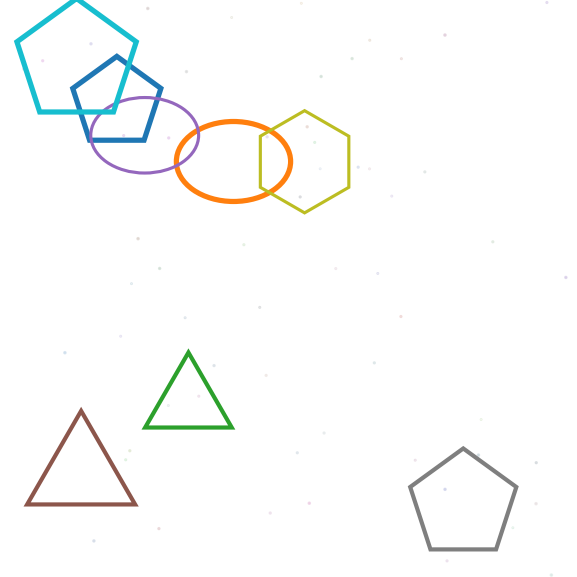[{"shape": "pentagon", "thickness": 2.5, "radius": 0.4, "center": [0.202, 0.821]}, {"shape": "oval", "thickness": 2.5, "radius": 0.49, "center": [0.404, 0.72]}, {"shape": "triangle", "thickness": 2, "radius": 0.43, "center": [0.326, 0.302]}, {"shape": "oval", "thickness": 1.5, "radius": 0.47, "center": [0.251, 0.765]}, {"shape": "triangle", "thickness": 2, "radius": 0.54, "center": [0.14, 0.18]}, {"shape": "pentagon", "thickness": 2, "radius": 0.48, "center": [0.802, 0.126]}, {"shape": "hexagon", "thickness": 1.5, "radius": 0.44, "center": [0.527, 0.719]}, {"shape": "pentagon", "thickness": 2.5, "radius": 0.54, "center": [0.133, 0.893]}]